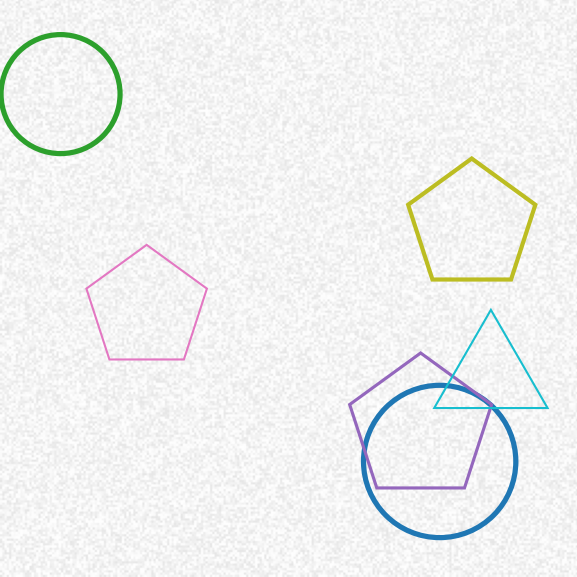[{"shape": "circle", "thickness": 2.5, "radius": 0.66, "center": [0.761, 0.2]}, {"shape": "circle", "thickness": 2.5, "radius": 0.52, "center": [0.105, 0.836]}, {"shape": "pentagon", "thickness": 1.5, "radius": 0.65, "center": [0.728, 0.259]}, {"shape": "pentagon", "thickness": 1, "radius": 0.55, "center": [0.254, 0.465]}, {"shape": "pentagon", "thickness": 2, "radius": 0.58, "center": [0.817, 0.609]}, {"shape": "triangle", "thickness": 1, "radius": 0.57, "center": [0.85, 0.349]}]